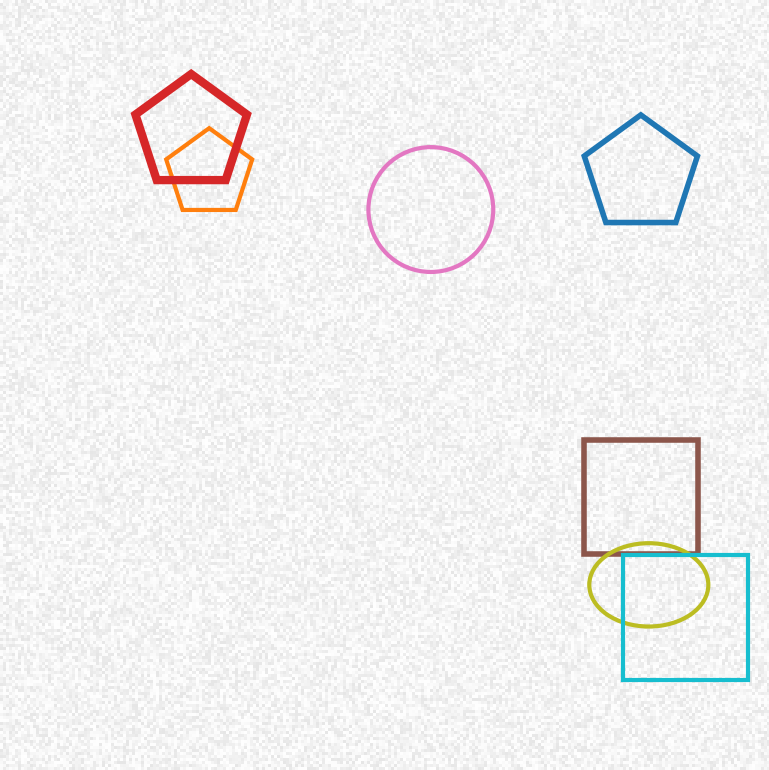[{"shape": "pentagon", "thickness": 2, "radius": 0.39, "center": [0.832, 0.773]}, {"shape": "pentagon", "thickness": 1.5, "radius": 0.29, "center": [0.272, 0.775]}, {"shape": "pentagon", "thickness": 3, "radius": 0.38, "center": [0.248, 0.828]}, {"shape": "square", "thickness": 2, "radius": 0.37, "center": [0.832, 0.355]}, {"shape": "circle", "thickness": 1.5, "radius": 0.41, "center": [0.56, 0.728]}, {"shape": "oval", "thickness": 1.5, "radius": 0.39, "center": [0.843, 0.24]}, {"shape": "square", "thickness": 1.5, "radius": 0.41, "center": [0.891, 0.199]}]